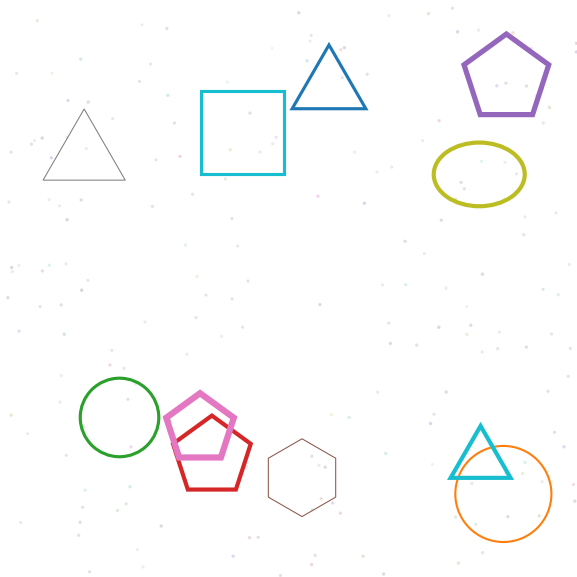[{"shape": "triangle", "thickness": 1.5, "radius": 0.37, "center": [0.57, 0.848]}, {"shape": "circle", "thickness": 1, "radius": 0.42, "center": [0.872, 0.144]}, {"shape": "circle", "thickness": 1.5, "radius": 0.34, "center": [0.207, 0.276]}, {"shape": "pentagon", "thickness": 2, "radius": 0.35, "center": [0.367, 0.209]}, {"shape": "pentagon", "thickness": 2.5, "radius": 0.39, "center": [0.877, 0.863]}, {"shape": "hexagon", "thickness": 0.5, "radius": 0.34, "center": [0.523, 0.172]}, {"shape": "pentagon", "thickness": 3, "radius": 0.31, "center": [0.346, 0.257]}, {"shape": "triangle", "thickness": 0.5, "radius": 0.41, "center": [0.146, 0.728]}, {"shape": "oval", "thickness": 2, "radius": 0.39, "center": [0.83, 0.697]}, {"shape": "square", "thickness": 1.5, "radius": 0.36, "center": [0.419, 0.77]}, {"shape": "triangle", "thickness": 2, "radius": 0.3, "center": [0.832, 0.202]}]